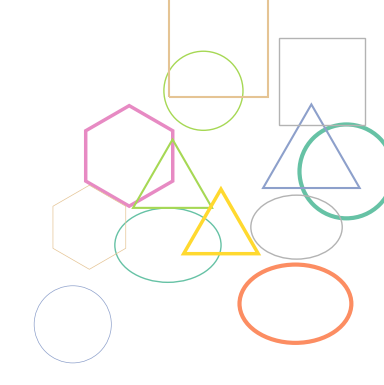[{"shape": "oval", "thickness": 1, "radius": 0.69, "center": [0.436, 0.363]}, {"shape": "circle", "thickness": 3, "radius": 0.61, "center": [0.9, 0.555]}, {"shape": "oval", "thickness": 3, "radius": 0.73, "center": [0.767, 0.211]}, {"shape": "triangle", "thickness": 1.5, "radius": 0.72, "center": [0.809, 0.584]}, {"shape": "circle", "thickness": 0.5, "radius": 0.5, "center": [0.189, 0.158]}, {"shape": "hexagon", "thickness": 2.5, "radius": 0.65, "center": [0.336, 0.595]}, {"shape": "circle", "thickness": 1, "radius": 0.51, "center": [0.528, 0.764]}, {"shape": "triangle", "thickness": 1.5, "radius": 0.59, "center": [0.448, 0.519]}, {"shape": "triangle", "thickness": 2.5, "radius": 0.56, "center": [0.574, 0.397]}, {"shape": "square", "thickness": 1.5, "radius": 0.65, "center": [0.567, 0.878]}, {"shape": "hexagon", "thickness": 0.5, "radius": 0.55, "center": [0.232, 0.41]}, {"shape": "square", "thickness": 1, "radius": 0.56, "center": [0.836, 0.788]}, {"shape": "oval", "thickness": 1, "radius": 0.59, "center": [0.77, 0.41]}]